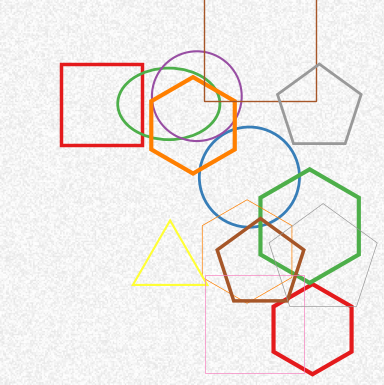[{"shape": "square", "thickness": 2.5, "radius": 0.53, "center": [0.264, 0.729]}, {"shape": "hexagon", "thickness": 3, "radius": 0.59, "center": [0.812, 0.145]}, {"shape": "circle", "thickness": 2, "radius": 0.65, "center": [0.648, 0.54]}, {"shape": "oval", "thickness": 2, "radius": 0.66, "center": [0.438, 0.73]}, {"shape": "hexagon", "thickness": 3, "radius": 0.74, "center": [0.804, 0.413]}, {"shape": "circle", "thickness": 1.5, "radius": 0.58, "center": [0.511, 0.75]}, {"shape": "hexagon", "thickness": 0.5, "radius": 0.67, "center": [0.642, 0.347]}, {"shape": "hexagon", "thickness": 3, "radius": 0.63, "center": [0.501, 0.674]}, {"shape": "triangle", "thickness": 1.5, "radius": 0.56, "center": [0.442, 0.316]}, {"shape": "square", "thickness": 1, "radius": 0.72, "center": [0.675, 0.883]}, {"shape": "pentagon", "thickness": 2.5, "radius": 0.59, "center": [0.677, 0.314]}, {"shape": "square", "thickness": 0.5, "radius": 0.64, "center": [0.662, 0.158]}, {"shape": "pentagon", "thickness": 0.5, "radius": 0.74, "center": [0.839, 0.324]}, {"shape": "pentagon", "thickness": 2, "radius": 0.57, "center": [0.829, 0.719]}]